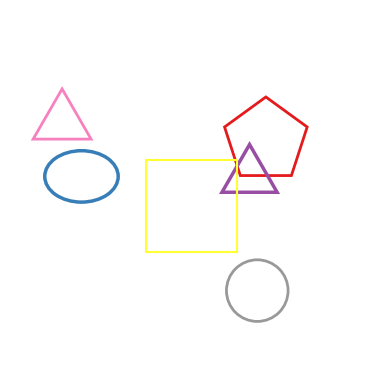[{"shape": "pentagon", "thickness": 2, "radius": 0.56, "center": [0.691, 0.635]}, {"shape": "oval", "thickness": 2.5, "radius": 0.48, "center": [0.212, 0.542]}, {"shape": "triangle", "thickness": 2.5, "radius": 0.41, "center": [0.648, 0.542]}, {"shape": "square", "thickness": 1.5, "radius": 0.59, "center": [0.497, 0.465]}, {"shape": "triangle", "thickness": 2, "radius": 0.43, "center": [0.161, 0.682]}, {"shape": "circle", "thickness": 2, "radius": 0.4, "center": [0.668, 0.245]}]